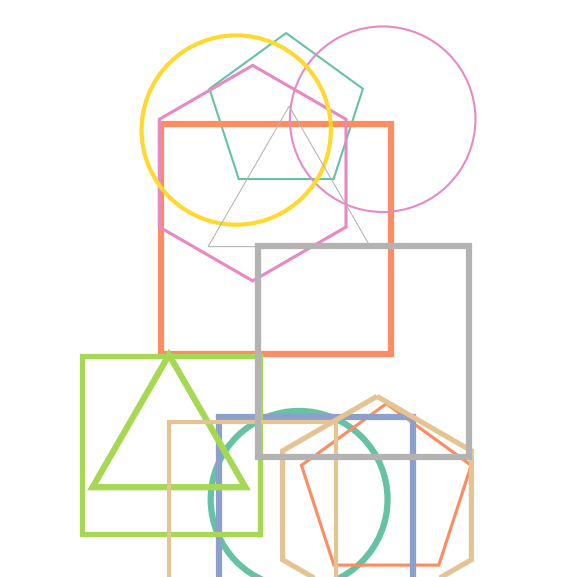[{"shape": "circle", "thickness": 3, "radius": 0.77, "center": [0.518, 0.134]}, {"shape": "pentagon", "thickness": 1, "radius": 0.7, "center": [0.496, 0.802]}, {"shape": "square", "thickness": 3, "radius": 1.0, "center": [0.478, 0.585]}, {"shape": "pentagon", "thickness": 1.5, "radius": 0.77, "center": [0.669, 0.146]}, {"shape": "square", "thickness": 3, "radius": 0.84, "center": [0.547, 0.11]}, {"shape": "circle", "thickness": 1, "radius": 0.8, "center": [0.663, 0.793]}, {"shape": "hexagon", "thickness": 1.5, "radius": 0.93, "center": [0.438, 0.699]}, {"shape": "triangle", "thickness": 3, "radius": 0.76, "center": [0.293, 0.232]}, {"shape": "square", "thickness": 2.5, "radius": 0.77, "center": [0.296, 0.228]}, {"shape": "circle", "thickness": 2, "radius": 0.82, "center": [0.409, 0.774]}, {"shape": "square", "thickness": 2, "radius": 0.72, "center": [0.438, 0.124]}, {"shape": "hexagon", "thickness": 2.5, "radius": 0.94, "center": [0.653, 0.124]}, {"shape": "triangle", "thickness": 0.5, "radius": 0.81, "center": [0.501, 0.653]}, {"shape": "square", "thickness": 3, "radius": 0.91, "center": [0.63, 0.39]}]